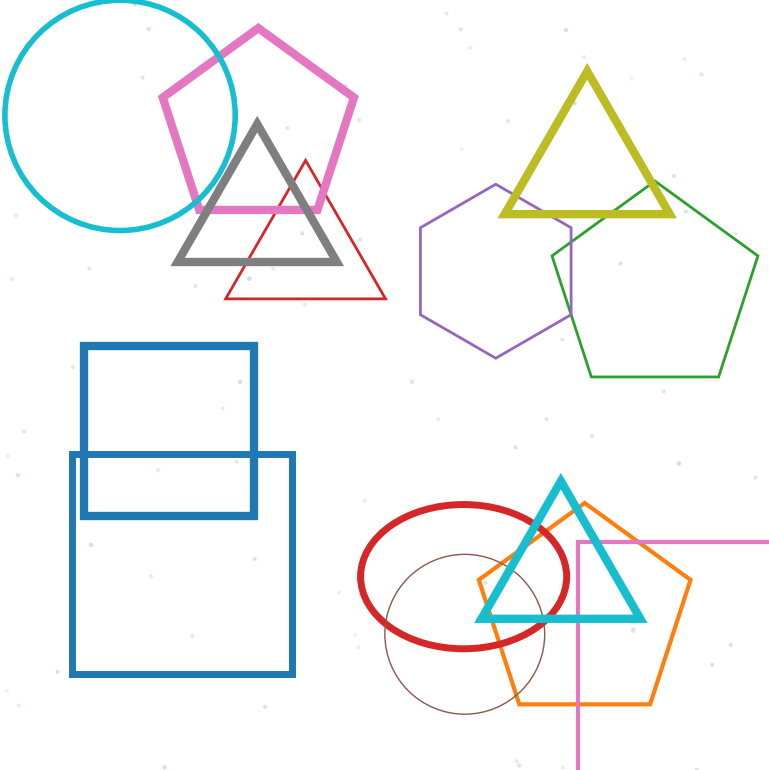[{"shape": "square", "thickness": 3, "radius": 0.55, "center": [0.219, 0.44]}, {"shape": "square", "thickness": 2.5, "radius": 0.71, "center": [0.237, 0.268]}, {"shape": "pentagon", "thickness": 1.5, "radius": 0.72, "center": [0.759, 0.202]}, {"shape": "pentagon", "thickness": 1, "radius": 0.7, "center": [0.851, 0.624]}, {"shape": "oval", "thickness": 2.5, "radius": 0.67, "center": [0.602, 0.251]}, {"shape": "triangle", "thickness": 1, "radius": 0.6, "center": [0.397, 0.672]}, {"shape": "hexagon", "thickness": 1, "radius": 0.56, "center": [0.644, 0.648]}, {"shape": "circle", "thickness": 0.5, "radius": 0.52, "center": [0.604, 0.176]}, {"shape": "pentagon", "thickness": 3, "radius": 0.65, "center": [0.336, 0.833]}, {"shape": "square", "thickness": 1.5, "radius": 0.75, "center": [0.9, 0.146]}, {"shape": "triangle", "thickness": 3, "radius": 0.6, "center": [0.334, 0.719]}, {"shape": "triangle", "thickness": 3, "radius": 0.62, "center": [0.763, 0.784]}, {"shape": "triangle", "thickness": 3, "radius": 0.6, "center": [0.728, 0.256]}, {"shape": "circle", "thickness": 2, "radius": 0.75, "center": [0.156, 0.85]}]